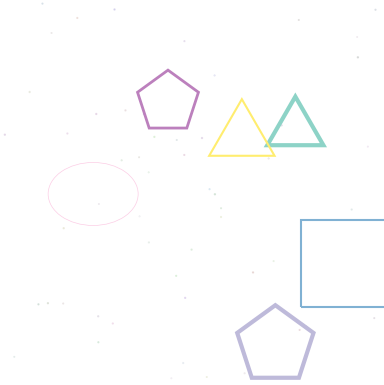[{"shape": "triangle", "thickness": 3, "radius": 0.42, "center": [0.767, 0.665]}, {"shape": "pentagon", "thickness": 3, "radius": 0.52, "center": [0.715, 0.103]}, {"shape": "square", "thickness": 1.5, "radius": 0.56, "center": [0.895, 0.315]}, {"shape": "oval", "thickness": 0.5, "radius": 0.58, "center": [0.242, 0.496]}, {"shape": "pentagon", "thickness": 2, "radius": 0.42, "center": [0.436, 0.735]}, {"shape": "triangle", "thickness": 1.5, "radius": 0.49, "center": [0.628, 0.644]}]